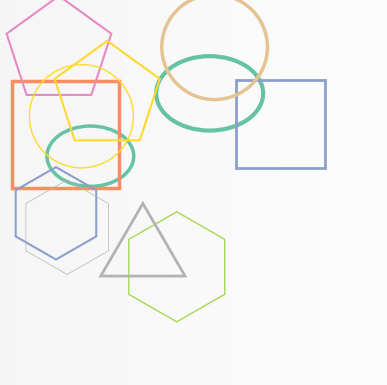[{"shape": "oval", "thickness": 3, "radius": 0.69, "center": [0.541, 0.758]}, {"shape": "oval", "thickness": 2.5, "radius": 0.56, "center": [0.233, 0.594]}, {"shape": "square", "thickness": 2.5, "radius": 0.69, "center": [0.17, 0.651]}, {"shape": "square", "thickness": 2, "radius": 0.57, "center": [0.724, 0.678]}, {"shape": "hexagon", "thickness": 1.5, "radius": 0.6, "center": [0.144, 0.446]}, {"shape": "pentagon", "thickness": 1.5, "radius": 0.71, "center": [0.152, 0.868]}, {"shape": "hexagon", "thickness": 1, "radius": 0.71, "center": [0.456, 0.307]}, {"shape": "pentagon", "thickness": 1.5, "radius": 0.71, "center": [0.277, 0.751]}, {"shape": "circle", "thickness": 1, "radius": 0.67, "center": [0.21, 0.698]}, {"shape": "circle", "thickness": 2.5, "radius": 0.68, "center": [0.554, 0.878]}, {"shape": "hexagon", "thickness": 0.5, "radius": 0.61, "center": [0.173, 0.41]}, {"shape": "triangle", "thickness": 2, "radius": 0.63, "center": [0.369, 0.346]}]